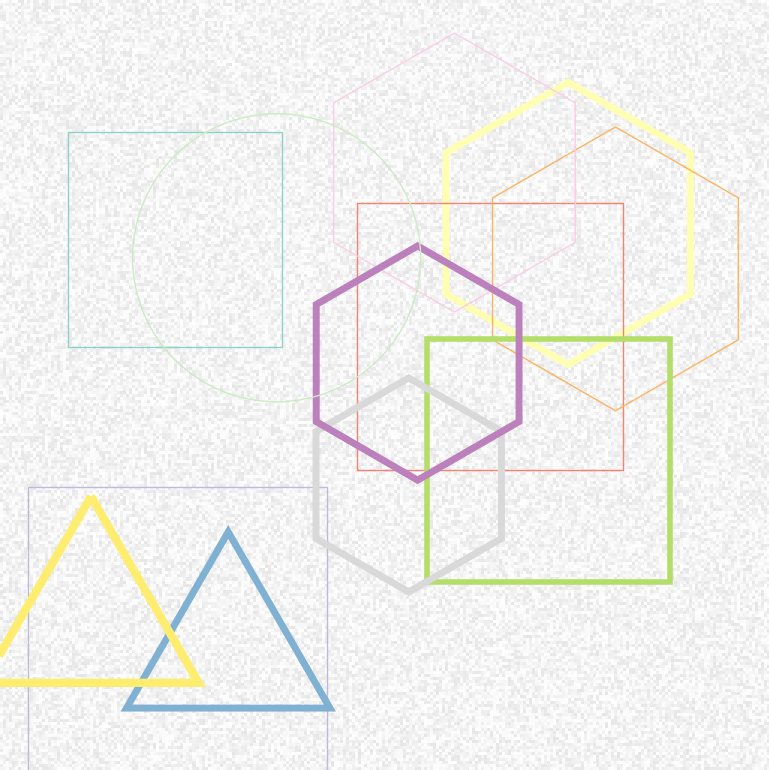[{"shape": "square", "thickness": 0.5, "radius": 0.7, "center": [0.228, 0.689]}, {"shape": "hexagon", "thickness": 2.5, "radius": 0.92, "center": [0.738, 0.71]}, {"shape": "square", "thickness": 0.5, "radius": 0.97, "center": [0.231, 0.174]}, {"shape": "square", "thickness": 0.5, "radius": 0.86, "center": [0.636, 0.563]}, {"shape": "triangle", "thickness": 2.5, "radius": 0.76, "center": [0.296, 0.157]}, {"shape": "hexagon", "thickness": 0.5, "radius": 0.92, "center": [0.799, 0.651]}, {"shape": "square", "thickness": 2, "radius": 0.79, "center": [0.712, 0.402]}, {"shape": "hexagon", "thickness": 0.5, "radius": 0.91, "center": [0.59, 0.776]}, {"shape": "hexagon", "thickness": 2.5, "radius": 0.7, "center": [0.531, 0.37]}, {"shape": "hexagon", "thickness": 2.5, "radius": 0.76, "center": [0.542, 0.528]}, {"shape": "circle", "thickness": 0.5, "radius": 0.94, "center": [0.359, 0.665]}, {"shape": "triangle", "thickness": 3, "radius": 0.81, "center": [0.118, 0.194]}]